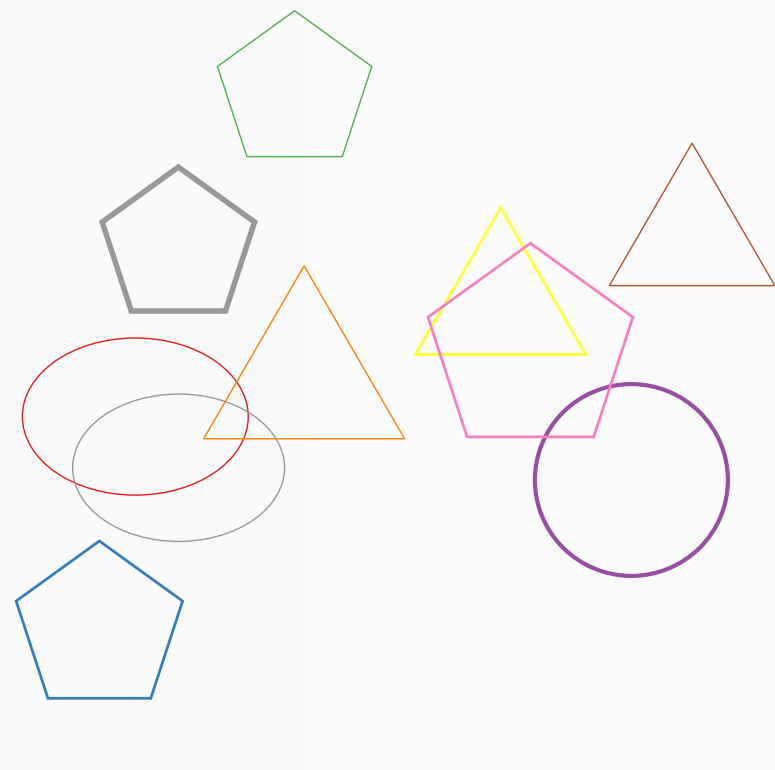[{"shape": "oval", "thickness": 0.5, "radius": 0.73, "center": [0.175, 0.459]}, {"shape": "pentagon", "thickness": 1, "radius": 0.56, "center": [0.128, 0.184]}, {"shape": "pentagon", "thickness": 0.5, "radius": 0.52, "center": [0.38, 0.881]}, {"shape": "circle", "thickness": 1.5, "radius": 0.62, "center": [0.815, 0.377]}, {"shape": "triangle", "thickness": 0.5, "radius": 0.75, "center": [0.392, 0.505]}, {"shape": "triangle", "thickness": 1, "radius": 0.63, "center": [0.646, 0.603]}, {"shape": "triangle", "thickness": 0.5, "radius": 0.62, "center": [0.893, 0.691]}, {"shape": "pentagon", "thickness": 1, "radius": 0.7, "center": [0.684, 0.545]}, {"shape": "pentagon", "thickness": 2, "radius": 0.52, "center": [0.23, 0.68]}, {"shape": "oval", "thickness": 0.5, "radius": 0.68, "center": [0.23, 0.393]}]